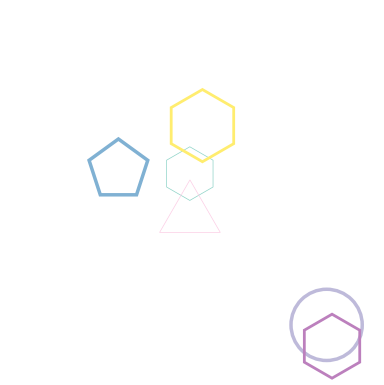[{"shape": "hexagon", "thickness": 0.5, "radius": 0.35, "center": [0.493, 0.549]}, {"shape": "circle", "thickness": 2.5, "radius": 0.46, "center": [0.848, 0.156]}, {"shape": "pentagon", "thickness": 2.5, "radius": 0.4, "center": [0.308, 0.559]}, {"shape": "triangle", "thickness": 0.5, "radius": 0.46, "center": [0.493, 0.442]}, {"shape": "hexagon", "thickness": 2, "radius": 0.42, "center": [0.862, 0.101]}, {"shape": "hexagon", "thickness": 2, "radius": 0.47, "center": [0.526, 0.674]}]